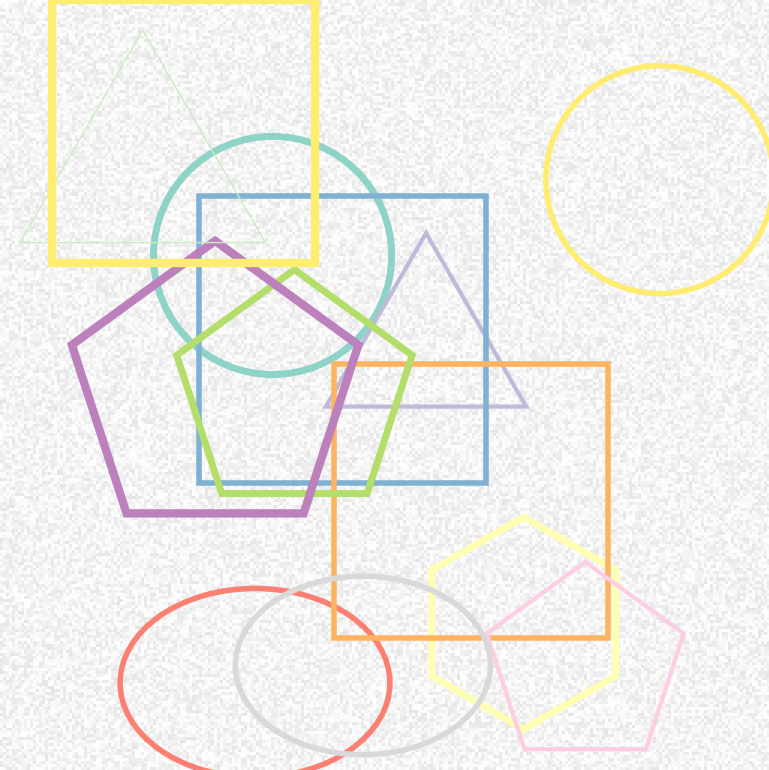[{"shape": "circle", "thickness": 2.5, "radius": 0.77, "center": [0.354, 0.668]}, {"shape": "hexagon", "thickness": 2.5, "radius": 0.69, "center": [0.68, 0.191]}, {"shape": "triangle", "thickness": 1.5, "radius": 0.75, "center": [0.553, 0.547]}, {"shape": "oval", "thickness": 2, "radius": 0.88, "center": [0.331, 0.113]}, {"shape": "square", "thickness": 2, "radius": 0.93, "center": [0.445, 0.559]}, {"shape": "square", "thickness": 2, "radius": 0.89, "center": [0.612, 0.349]}, {"shape": "pentagon", "thickness": 2.5, "radius": 0.8, "center": [0.382, 0.489]}, {"shape": "pentagon", "thickness": 1.5, "radius": 0.67, "center": [0.76, 0.136]}, {"shape": "oval", "thickness": 2, "radius": 0.83, "center": [0.471, 0.136]}, {"shape": "pentagon", "thickness": 3, "radius": 0.98, "center": [0.279, 0.492]}, {"shape": "triangle", "thickness": 0.5, "radius": 0.92, "center": [0.185, 0.777]}, {"shape": "circle", "thickness": 2, "radius": 0.74, "center": [0.857, 0.767]}, {"shape": "square", "thickness": 3, "radius": 0.85, "center": [0.238, 0.829]}]